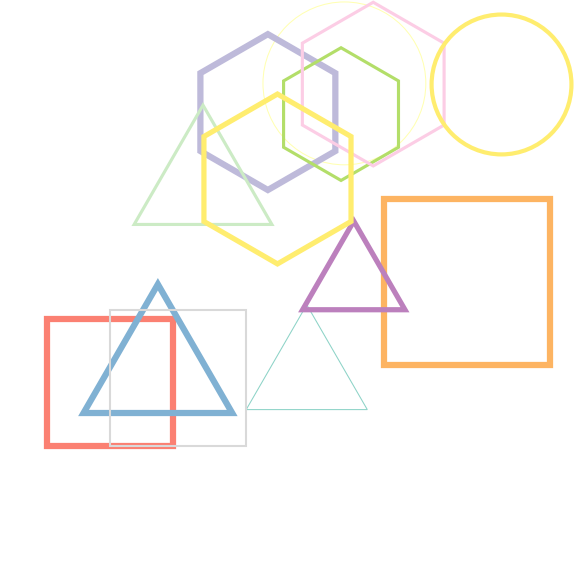[{"shape": "triangle", "thickness": 0.5, "radius": 0.61, "center": [0.531, 0.35]}, {"shape": "circle", "thickness": 0.5, "radius": 0.71, "center": [0.596, 0.855]}, {"shape": "hexagon", "thickness": 3, "radius": 0.67, "center": [0.464, 0.805]}, {"shape": "square", "thickness": 3, "radius": 0.55, "center": [0.191, 0.337]}, {"shape": "triangle", "thickness": 3, "radius": 0.74, "center": [0.273, 0.358]}, {"shape": "square", "thickness": 3, "radius": 0.72, "center": [0.808, 0.511]}, {"shape": "hexagon", "thickness": 1.5, "radius": 0.57, "center": [0.591, 0.802]}, {"shape": "hexagon", "thickness": 1.5, "radius": 0.71, "center": [0.646, 0.854]}, {"shape": "square", "thickness": 1, "radius": 0.59, "center": [0.308, 0.345]}, {"shape": "triangle", "thickness": 2.5, "radius": 0.51, "center": [0.613, 0.514]}, {"shape": "triangle", "thickness": 1.5, "radius": 0.69, "center": [0.352, 0.679]}, {"shape": "hexagon", "thickness": 2.5, "radius": 0.74, "center": [0.48, 0.689]}, {"shape": "circle", "thickness": 2, "radius": 0.61, "center": [0.868, 0.853]}]